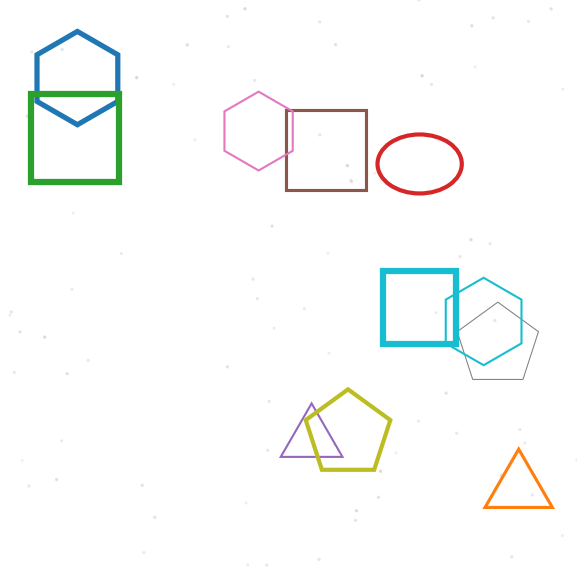[{"shape": "hexagon", "thickness": 2.5, "radius": 0.4, "center": [0.134, 0.864]}, {"shape": "triangle", "thickness": 1.5, "radius": 0.34, "center": [0.898, 0.154]}, {"shape": "square", "thickness": 3, "radius": 0.38, "center": [0.13, 0.76]}, {"shape": "oval", "thickness": 2, "radius": 0.36, "center": [0.727, 0.715]}, {"shape": "triangle", "thickness": 1, "radius": 0.31, "center": [0.54, 0.239]}, {"shape": "square", "thickness": 1.5, "radius": 0.34, "center": [0.565, 0.74]}, {"shape": "hexagon", "thickness": 1, "radius": 0.34, "center": [0.448, 0.772]}, {"shape": "pentagon", "thickness": 0.5, "radius": 0.37, "center": [0.862, 0.402]}, {"shape": "pentagon", "thickness": 2, "radius": 0.39, "center": [0.603, 0.248]}, {"shape": "hexagon", "thickness": 1, "radius": 0.38, "center": [0.837, 0.442]}, {"shape": "square", "thickness": 3, "radius": 0.32, "center": [0.727, 0.466]}]